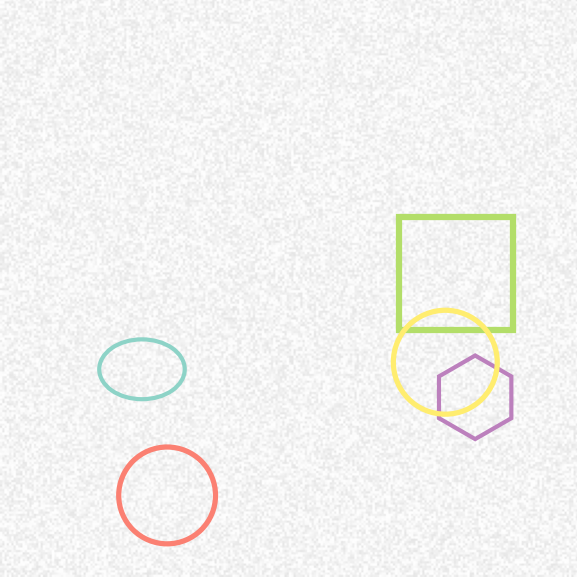[{"shape": "oval", "thickness": 2, "radius": 0.37, "center": [0.246, 0.36]}, {"shape": "circle", "thickness": 2.5, "radius": 0.42, "center": [0.289, 0.141]}, {"shape": "square", "thickness": 3, "radius": 0.49, "center": [0.79, 0.526]}, {"shape": "hexagon", "thickness": 2, "radius": 0.36, "center": [0.823, 0.311]}, {"shape": "circle", "thickness": 2.5, "radius": 0.45, "center": [0.771, 0.372]}]